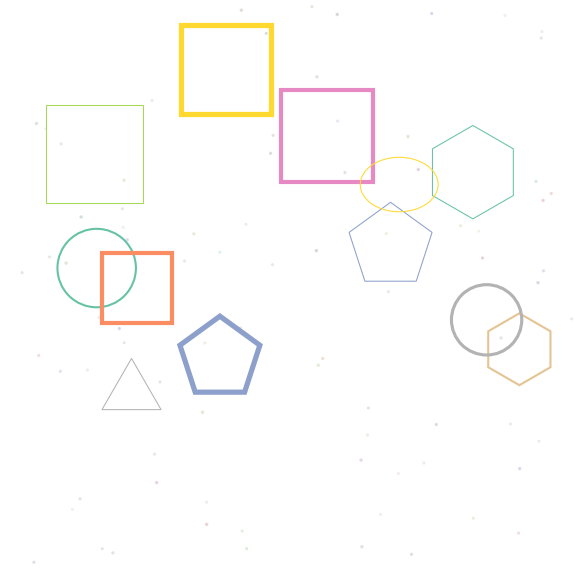[{"shape": "hexagon", "thickness": 0.5, "radius": 0.4, "center": [0.819, 0.701]}, {"shape": "circle", "thickness": 1, "radius": 0.34, "center": [0.167, 0.535]}, {"shape": "square", "thickness": 2, "radius": 0.3, "center": [0.237, 0.5]}, {"shape": "pentagon", "thickness": 0.5, "radius": 0.38, "center": [0.676, 0.573]}, {"shape": "pentagon", "thickness": 2.5, "radius": 0.36, "center": [0.381, 0.379]}, {"shape": "square", "thickness": 2, "radius": 0.4, "center": [0.566, 0.763]}, {"shape": "square", "thickness": 0.5, "radius": 0.42, "center": [0.164, 0.732]}, {"shape": "oval", "thickness": 0.5, "radius": 0.34, "center": [0.691, 0.68]}, {"shape": "square", "thickness": 2.5, "radius": 0.39, "center": [0.391, 0.879]}, {"shape": "hexagon", "thickness": 1, "radius": 0.31, "center": [0.899, 0.394]}, {"shape": "triangle", "thickness": 0.5, "radius": 0.3, "center": [0.228, 0.319]}, {"shape": "circle", "thickness": 1.5, "radius": 0.3, "center": [0.843, 0.445]}]